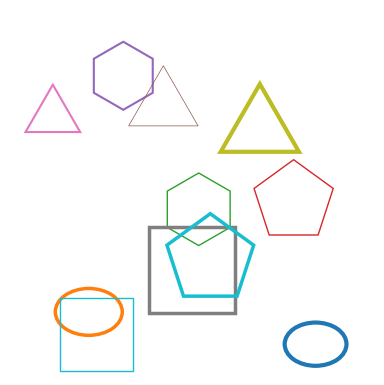[{"shape": "oval", "thickness": 3, "radius": 0.4, "center": [0.82, 0.106]}, {"shape": "oval", "thickness": 2.5, "radius": 0.43, "center": [0.231, 0.19]}, {"shape": "hexagon", "thickness": 1, "radius": 0.47, "center": [0.516, 0.456]}, {"shape": "pentagon", "thickness": 1, "radius": 0.54, "center": [0.763, 0.477]}, {"shape": "hexagon", "thickness": 1.5, "radius": 0.44, "center": [0.32, 0.803]}, {"shape": "triangle", "thickness": 0.5, "radius": 0.52, "center": [0.424, 0.725]}, {"shape": "triangle", "thickness": 1.5, "radius": 0.41, "center": [0.137, 0.698]}, {"shape": "square", "thickness": 2.5, "radius": 0.56, "center": [0.5, 0.298]}, {"shape": "triangle", "thickness": 3, "radius": 0.59, "center": [0.675, 0.664]}, {"shape": "pentagon", "thickness": 2.5, "radius": 0.59, "center": [0.546, 0.327]}, {"shape": "square", "thickness": 1, "radius": 0.47, "center": [0.251, 0.131]}]